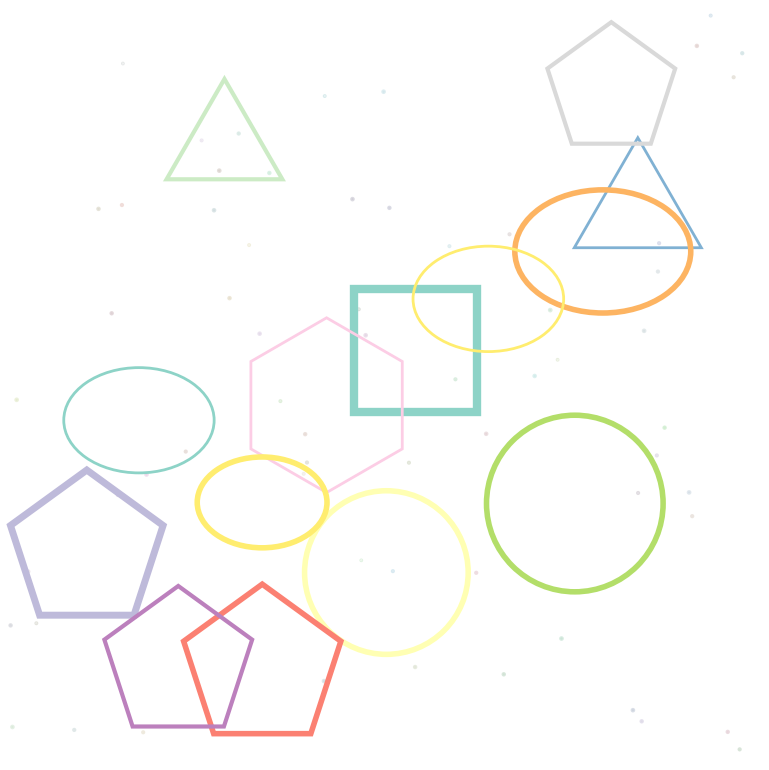[{"shape": "oval", "thickness": 1, "radius": 0.49, "center": [0.18, 0.454]}, {"shape": "square", "thickness": 3, "radius": 0.4, "center": [0.539, 0.545]}, {"shape": "circle", "thickness": 2, "radius": 0.53, "center": [0.502, 0.256]}, {"shape": "pentagon", "thickness": 2.5, "radius": 0.52, "center": [0.113, 0.285]}, {"shape": "pentagon", "thickness": 2, "radius": 0.54, "center": [0.341, 0.134]}, {"shape": "triangle", "thickness": 1, "radius": 0.48, "center": [0.828, 0.726]}, {"shape": "oval", "thickness": 2, "radius": 0.57, "center": [0.783, 0.673]}, {"shape": "circle", "thickness": 2, "radius": 0.57, "center": [0.747, 0.346]}, {"shape": "hexagon", "thickness": 1, "radius": 0.57, "center": [0.424, 0.474]}, {"shape": "pentagon", "thickness": 1.5, "radius": 0.44, "center": [0.794, 0.884]}, {"shape": "pentagon", "thickness": 1.5, "radius": 0.5, "center": [0.232, 0.138]}, {"shape": "triangle", "thickness": 1.5, "radius": 0.43, "center": [0.291, 0.811]}, {"shape": "oval", "thickness": 2, "radius": 0.42, "center": [0.34, 0.348]}, {"shape": "oval", "thickness": 1, "radius": 0.49, "center": [0.634, 0.612]}]